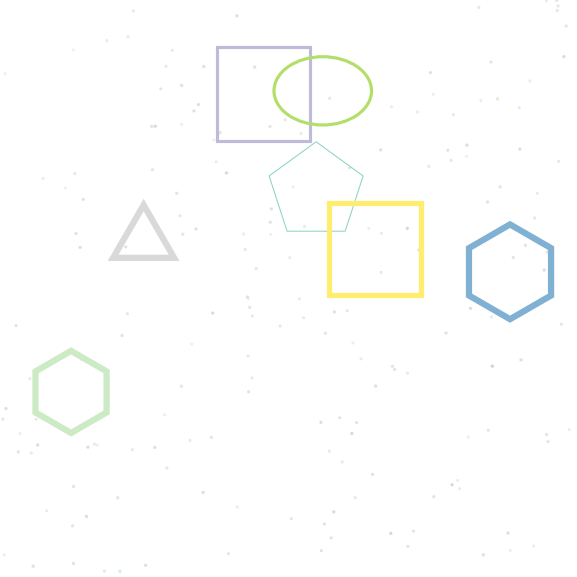[{"shape": "pentagon", "thickness": 0.5, "radius": 0.43, "center": [0.547, 0.668]}, {"shape": "square", "thickness": 1.5, "radius": 0.41, "center": [0.456, 0.836]}, {"shape": "hexagon", "thickness": 3, "radius": 0.41, "center": [0.883, 0.528]}, {"shape": "oval", "thickness": 1.5, "radius": 0.42, "center": [0.559, 0.842]}, {"shape": "triangle", "thickness": 3, "radius": 0.3, "center": [0.249, 0.583]}, {"shape": "hexagon", "thickness": 3, "radius": 0.36, "center": [0.123, 0.32]}, {"shape": "square", "thickness": 2.5, "radius": 0.4, "center": [0.65, 0.567]}]